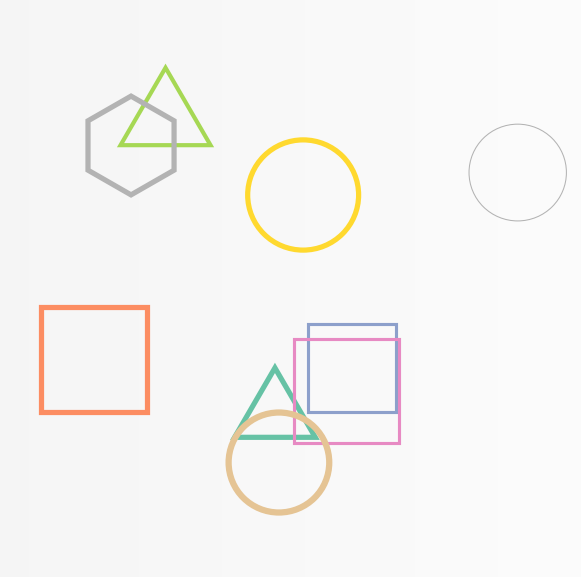[{"shape": "triangle", "thickness": 2.5, "radius": 0.4, "center": [0.473, 0.282]}, {"shape": "square", "thickness": 2.5, "radius": 0.45, "center": [0.162, 0.376]}, {"shape": "square", "thickness": 1.5, "radius": 0.38, "center": [0.606, 0.363]}, {"shape": "square", "thickness": 1.5, "radius": 0.45, "center": [0.595, 0.322]}, {"shape": "triangle", "thickness": 2, "radius": 0.45, "center": [0.285, 0.792]}, {"shape": "circle", "thickness": 2.5, "radius": 0.48, "center": [0.522, 0.661]}, {"shape": "circle", "thickness": 3, "radius": 0.43, "center": [0.48, 0.198]}, {"shape": "circle", "thickness": 0.5, "radius": 0.42, "center": [0.891, 0.7]}, {"shape": "hexagon", "thickness": 2.5, "radius": 0.43, "center": [0.225, 0.747]}]